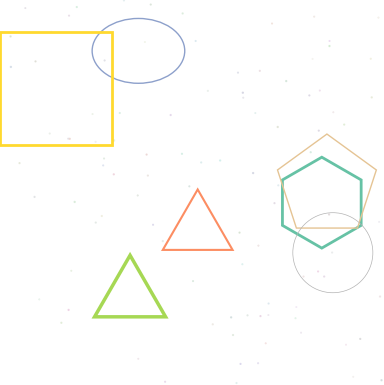[{"shape": "hexagon", "thickness": 2, "radius": 0.59, "center": [0.836, 0.474]}, {"shape": "triangle", "thickness": 1.5, "radius": 0.52, "center": [0.513, 0.403]}, {"shape": "oval", "thickness": 1, "radius": 0.6, "center": [0.36, 0.868]}, {"shape": "triangle", "thickness": 2.5, "radius": 0.53, "center": [0.338, 0.23]}, {"shape": "square", "thickness": 2, "radius": 0.73, "center": [0.145, 0.77]}, {"shape": "pentagon", "thickness": 1, "radius": 0.67, "center": [0.849, 0.517]}, {"shape": "circle", "thickness": 0.5, "radius": 0.52, "center": [0.865, 0.344]}]